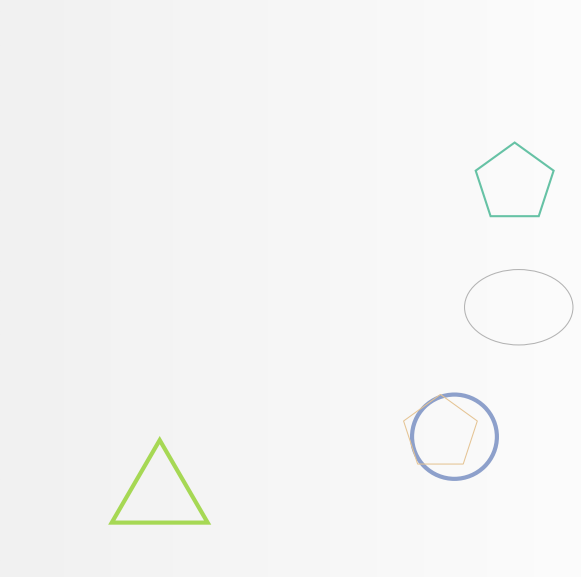[{"shape": "pentagon", "thickness": 1, "radius": 0.35, "center": [0.885, 0.682]}, {"shape": "circle", "thickness": 2, "radius": 0.36, "center": [0.782, 0.243]}, {"shape": "triangle", "thickness": 2, "radius": 0.48, "center": [0.275, 0.142]}, {"shape": "pentagon", "thickness": 0.5, "radius": 0.33, "center": [0.758, 0.25]}, {"shape": "oval", "thickness": 0.5, "radius": 0.47, "center": [0.892, 0.467]}]